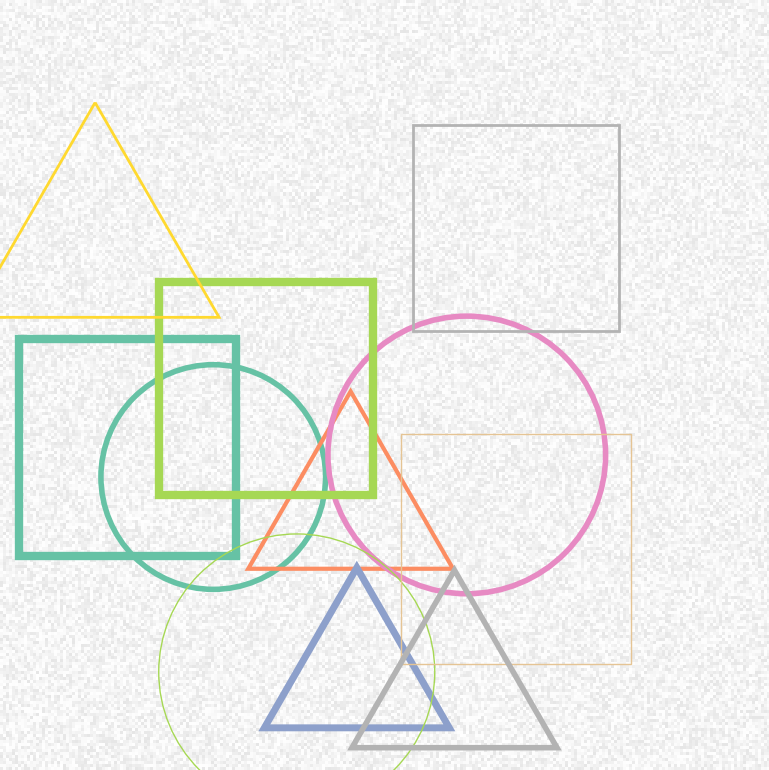[{"shape": "circle", "thickness": 2, "radius": 0.73, "center": [0.277, 0.38]}, {"shape": "square", "thickness": 3, "radius": 0.71, "center": [0.165, 0.419]}, {"shape": "triangle", "thickness": 1.5, "radius": 0.77, "center": [0.455, 0.338]}, {"shape": "triangle", "thickness": 2.5, "radius": 0.69, "center": [0.463, 0.124]}, {"shape": "circle", "thickness": 2, "radius": 0.9, "center": [0.606, 0.409]}, {"shape": "square", "thickness": 3, "radius": 0.69, "center": [0.346, 0.495]}, {"shape": "circle", "thickness": 0.5, "radius": 0.9, "center": [0.385, 0.127]}, {"shape": "triangle", "thickness": 1, "radius": 0.93, "center": [0.123, 0.681]}, {"shape": "square", "thickness": 0.5, "radius": 0.75, "center": [0.67, 0.287]}, {"shape": "square", "thickness": 1, "radius": 0.67, "center": [0.67, 0.704]}, {"shape": "triangle", "thickness": 2, "radius": 0.77, "center": [0.59, 0.106]}]